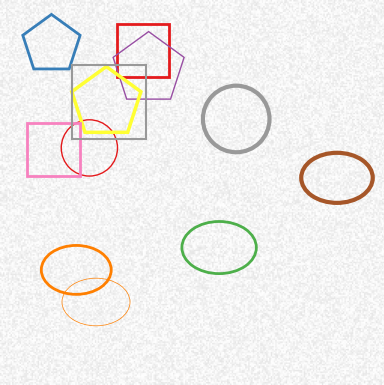[{"shape": "circle", "thickness": 1, "radius": 0.37, "center": [0.232, 0.616]}, {"shape": "square", "thickness": 2, "radius": 0.34, "center": [0.372, 0.868]}, {"shape": "pentagon", "thickness": 2, "radius": 0.39, "center": [0.134, 0.884]}, {"shape": "oval", "thickness": 2, "radius": 0.48, "center": [0.569, 0.357]}, {"shape": "pentagon", "thickness": 1, "radius": 0.48, "center": [0.386, 0.821]}, {"shape": "oval", "thickness": 2, "radius": 0.45, "center": [0.198, 0.299]}, {"shape": "oval", "thickness": 0.5, "radius": 0.44, "center": [0.249, 0.216]}, {"shape": "pentagon", "thickness": 2.5, "radius": 0.47, "center": [0.276, 0.733]}, {"shape": "oval", "thickness": 3, "radius": 0.46, "center": [0.875, 0.538]}, {"shape": "square", "thickness": 2, "radius": 0.34, "center": [0.138, 0.612]}, {"shape": "square", "thickness": 1.5, "radius": 0.48, "center": [0.283, 0.735]}, {"shape": "circle", "thickness": 3, "radius": 0.43, "center": [0.614, 0.691]}]